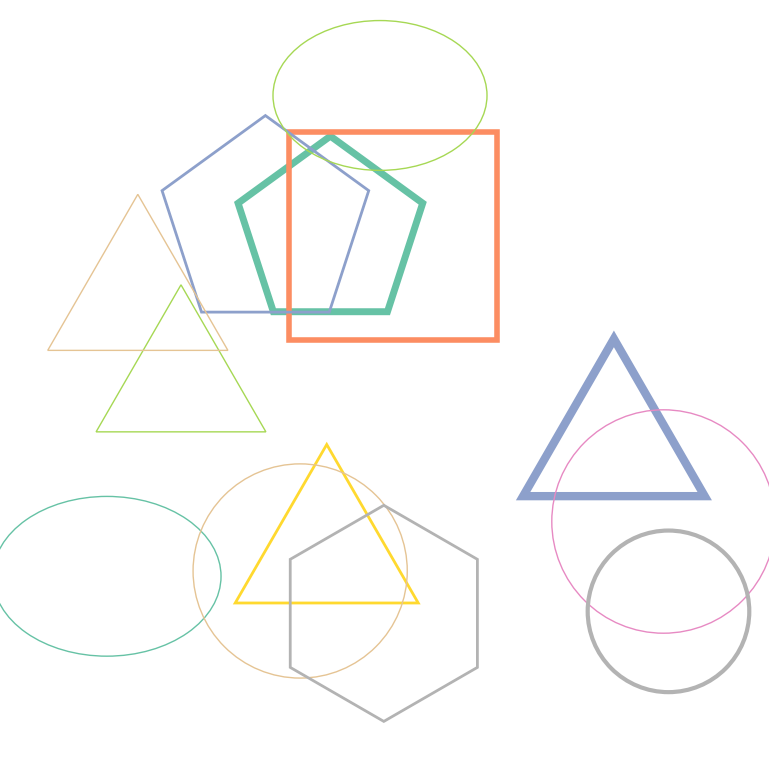[{"shape": "oval", "thickness": 0.5, "radius": 0.74, "center": [0.139, 0.252]}, {"shape": "pentagon", "thickness": 2.5, "radius": 0.63, "center": [0.429, 0.697]}, {"shape": "square", "thickness": 2, "radius": 0.67, "center": [0.51, 0.694]}, {"shape": "pentagon", "thickness": 1, "radius": 0.71, "center": [0.345, 0.709]}, {"shape": "triangle", "thickness": 3, "radius": 0.68, "center": [0.797, 0.424]}, {"shape": "circle", "thickness": 0.5, "radius": 0.73, "center": [0.862, 0.323]}, {"shape": "oval", "thickness": 0.5, "radius": 0.69, "center": [0.494, 0.876]}, {"shape": "triangle", "thickness": 0.5, "radius": 0.64, "center": [0.235, 0.503]}, {"shape": "triangle", "thickness": 1, "radius": 0.69, "center": [0.424, 0.286]}, {"shape": "circle", "thickness": 0.5, "radius": 0.7, "center": [0.39, 0.258]}, {"shape": "triangle", "thickness": 0.5, "radius": 0.68, "center": [0.179, 0.613]}, {"shape": "circle", "thickness": 1.5, "radius": 0.52, "center": [0.868, 0.206]}, {"shape": "hexagon", "thickness": 1, "radius": 0.7, "center": [0.498, 0.203]}]